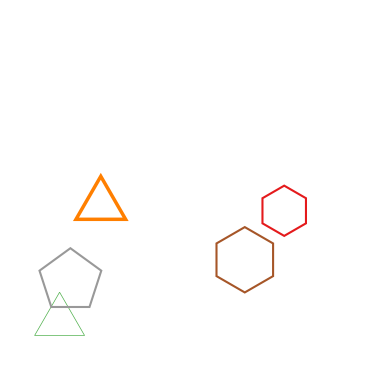[{"shape": "hexagon", "thickness": 1.5, "radius": 0.33, "center": [0.738, 0.453]}, {"shape": "triangle", "thickness": 0.5, "radius": 0.37, "center": [0.155, 0.166]}, {"shape": "triangle", "thickness": 2.5, "radius": 0.37, "center": [0.262, 0.468]}, {"shape": "hexagon", "thickness": 1.5, "radius": 0.42, "center": [0.636, 0.325]}, {"shape": "pentagon", "thickness": 1.5, "radius": 0.42, "center": [0.183, 0.271]}]